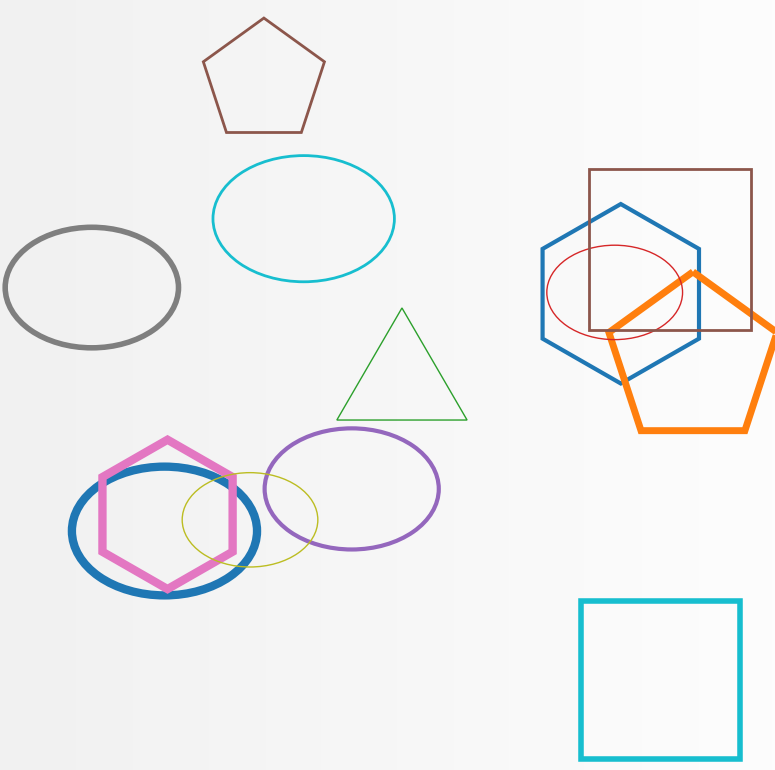[{"shape": "oval", "thickness": 3, "radius": 0.6, "center": [0.212, 0.31]}, {"shape": "hexagon", "thickness": 1.5, "radius": 0.58, "center": [0.801, 0.618]}, {"shape": "pentagon", "thickness": 2.5, "radius": 0.57, "center": [0.894, 0.533]}, {"shape": "triangle", "thickness": 0.5, "radius": 0.49, "center": [0.519, 0.503]}, {"shape": "oval", "thickness": 0.5, "radius": 0.44, "center": [0.793, 0.62]}, {"shape": "oval", "thickness": 1.5, "radius": 0.56, "center": [0.454, 0.365]}, {"shape": "square", "thickness": 1, "radius": 0.52, "center": [0.865, 0.676]}, {"shape": "pentagon", "thickness": 1, "radius": 0.41, "center": [0.341, 0.894]}, {"shape": "hexagon", "thickness": 3, "radius": 0.48, "center": [0.216, 0.332]}, {"shape": "oval", "thickness": 2, "radius": 0.56, "center": [0.119, 0.627]}, {"shape": "oval", "thickness": 0.5, "radius": 0.44, "center": [0.323, 0.325]}, {"shape": "square", "thickness": 2, "radius": 0.51, "center": [0.852, 0.117]}, {"shape": "oval", "thickness": 1, "radius": 0.59, "center": [0.392, 0.716]}]